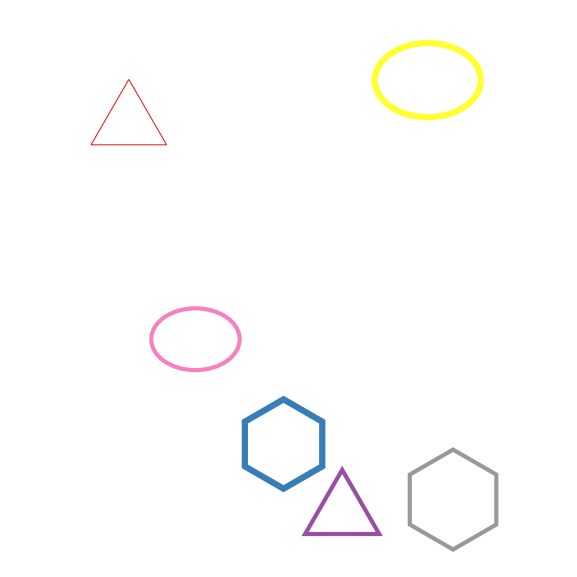[{"shape": "triangle", "thickness": 0.5, "radius": 0.38, "center": [0.223, 0.786]}, {"shape": "hexagon", "thickness": 3, "radius": 0.39, "center": [0.491, 0.23]}, {"shape": "triangle", "thickness": 2, "radius": 0.37, "center": [0.593, 0.111]}, {"shape": "oval", "thickness": 3, "radius": 0.46, "center": [0.741, 0.86]}, {"shape": "oval", "thickness": 2, "radius": 0.38, "center": [0.338, 0.412]}, {"shape": "hexagon", "thickness": 2, "radius": 0.43, "center": [0.785, 0.134]}]